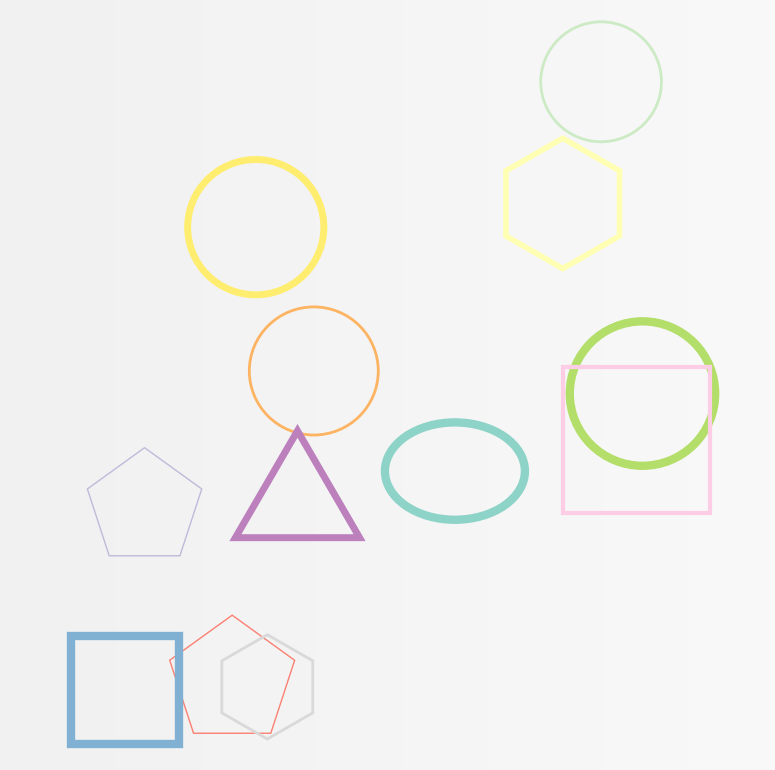[{"shape": "oval", "thickness": 3, "radius": 0.45, "center": [0.587, 0.388]}, {"shape": "hexagon", "thickness": 2, "radius": 0.42, "center": [0.726, 0.736]}, {"shape": "pentagon", "thickness": 0.5, "radius": 0.39, "center": [0.187, 0.341]}, {"shape": "pentagon", "thickness": 0.5, "radius": 0.42, "center": [0.3, 0.116]}, {"shape": "square", "thickness": 3, "radius": 0.35, "center": [0.161, 0.104]}, {"shape": "circle", "thickness": 1, "radius": 0.42, "center": [0.405, 0.518]}, {"shape": "circle", "thickness": 3, "radius": 0.47, "center": [0.829, 0.489]}, {"shape": "square", "thickness": 1.5, "radius": 0.47, "center": [0.821, 0.429]}, {"shape": "hexagon", "thickness": 1, "radius": 0.34, "center": [0.345, 0.108]}, {"shape": "triangle", "thickness": 2.5, "radius": 0.46, "center": [0.384, 0.348]}, {"shape": "circle", "thickness": 1, "radius": 0.39, "center": [0.776, 0.894]}, {"shape": "circle", "thickness": 2.5, "radius": 0.44, "center": [0.33, 0.705]}]